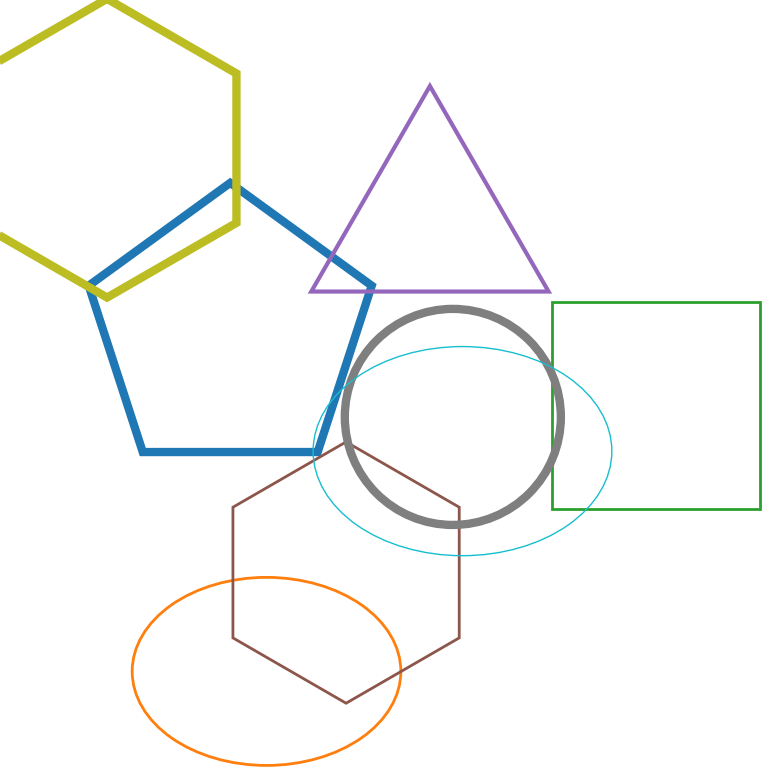[{"shape": "pentagon", "thickness": 3, "radius": 0.97, "center": [0.299, 0.569]}, {"shape": "oval", "thickness": 1, "radius": 0.87, "center": [0.346, 0.128]}, {"shape": "square", "thickness": 1, "radius": 0.67, "center": [0.852, 0.473]}, {"shape": "triangle", "thickness": 1.5, "radius": 0.89, "center": [0.558, 0.71]}, {"shape": "hexagon", "thickness": 1, "radius": 0.85, "center": [0.449, 0.256]}, {"shape": "circle", "thickness": 3, "radius": 0.7, "center": [0.588, 0.459]}, {"shape": "hexagon", "thickness": 3, "radius": 0.97, "center": [0.139, 0.808]}, {"shape": "oval", "thickness": 0.5, "radius": 0.97, "center": [0.601, 0.414]}]